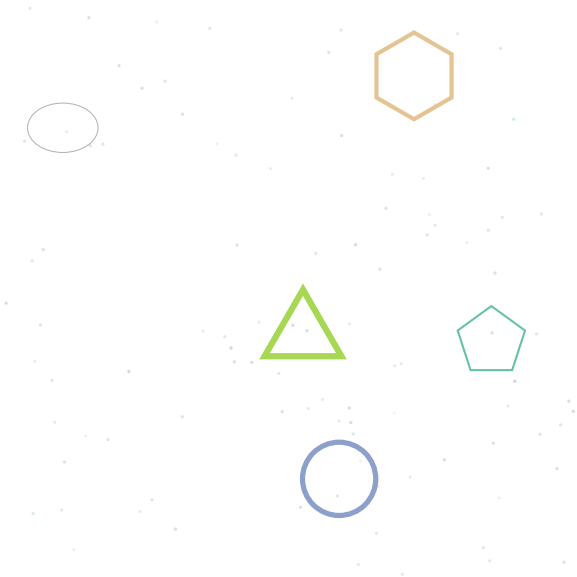[{"shape": "pentagon", "thickness": 1, "radius": 0.31, "center": [0.851, 0.408]}, {"shape": "circle", "thickness": 2.5, "radius": 0.32, "center": [0.587, 0.17]}, {"shape": "triangle", "thickness": 3, "radius": 0.38, "center": [0.525, 0.421]}, {"shape": "hexagon", "thickness": 2, "radius": 0.38, "center": [0.717, 0.868]}, {"shape": "oval", "thickness": 0.5, "radius": 0.31, "center": [0.109, 0.778]}]